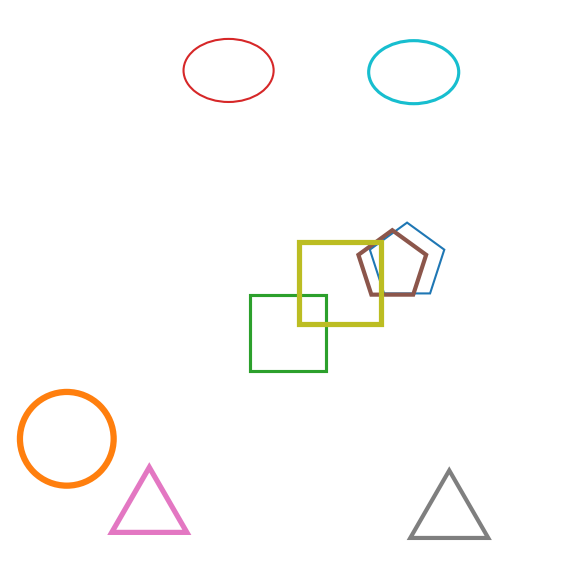[{"shape": "pentagon", "thickness": 1, "radius": 0.34, "center": [0.705, 0.546]}, {"shape": "circle", "thickness": 3, "radius": 0.41, "center": [0.116, 0.239]}, {"shape": "square", "thickness": 1.5, "radius": 0.33, "center": [0.499, 0.423]}, {"shape": "oval", "thickness": 1, "radius": 0.39, "center": [0.396, 0.877]}, {"shape": "pentagon", "thickness": 2, "radius": 0.31, "center": [0.679, 0.539]}, {"shape": "triangle", "thickness": 2.5, "radius": 0.38, "center": [0.259, 0.115]}, {"shape": "triangle", "thickness": 2, "radius": 0.39, "center": [0.778, 0.107]}, {"shape": "square", "thickness": 2.5, "radius": 0.35, "center": [0.589, 0.51]}, {"shape": "oval", "thickness": 1.5, "radius": 0.39, "center": [0.716, 0.874]}]